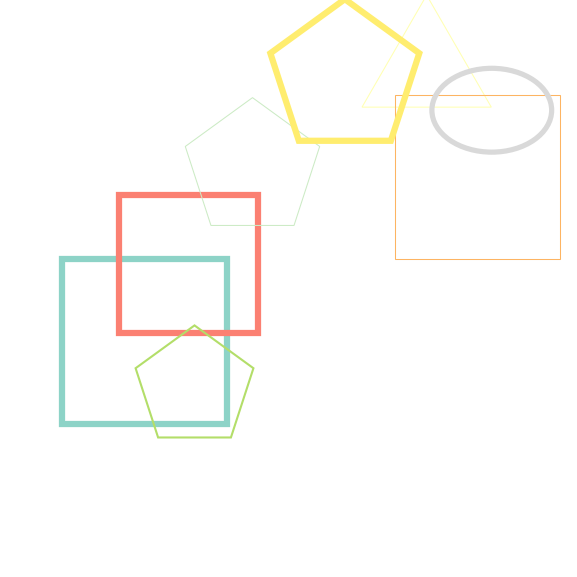[{"shape": "square", "thickness": 3, "radius": 0.71, "center": [0.25, 0.408]}, {"shape": "triangle", "thickness": 0.5, "radius": 0.65, "center": [0.739, 0.878]}, {"shape": "square", "thickness": 3, "radius": 0.6, "center": [0.327, 0.542]}, {"shape": "square", "thickness": 0.5, "radius": 0.71, "center": [0.827, 0.693]}, {"shape": "pentagon", "thickness": 1, "radius": 0.54, "center": [0.337, 0.328]}, {"shape": "oval", "thickness": 2.5, "radius": 0.52, "center": [0.852, 0.808]}, {"shape": "pentagon", "thickness": 0.5, "radius": 0.61, "center": [0.437, 0.708]}, {"shape": "pentagon", "thickness": 3, "radius": 0.68, "center": [0.597, 0.865]}]